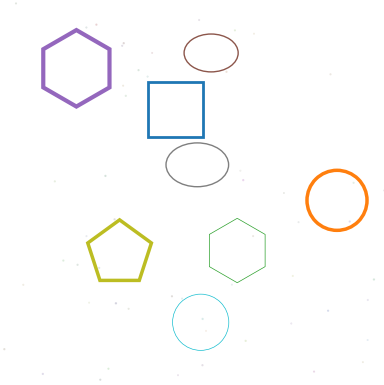[{"shape": "square", "thickness": 2, "radius": 0.36, "center": [0.457, 0.715]}, {"shape": "circle", "thickness": 2.5, "radius": 0.39, "center": [0.875, 0.48]}, {"shape": "hexagon", "thickness": 0.5, "radius": 0.42, "center": [0.616, 0.349]}, {"shape": "hexagon", "thickness": 3, "radius": 0.5, "center": [0.198, 0.823]}, {"shape": "oval", "thickness": 1, "radius": 0.35, "center": [0.548, 0.862]}, {"shape": "oval", "thickness": 1, "radius": 0.41, "center": [0.512, 0.572]}, {"shape": "pentagon", "thickness": 2.5, "radius": 0.43, "center": [0.311, 0.342]}, {"shape": "circle", "thickness": 0.5, "radius": 0.37, "center": [0.521, 0.163]}]